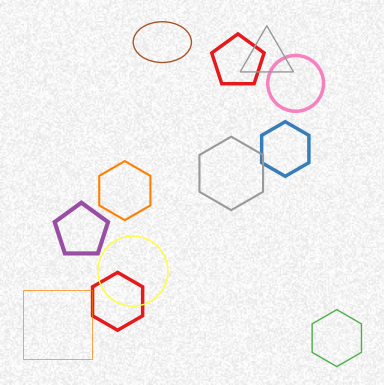[{"shape": "pentagon", "thickness": 2.5, "radius": 0.36, "center": [0.618, 0.84]}, {"shape": "hexagon", "thickness": 2.5, "radius": 0.38, "center": [0.305, 0.217]}, {"shape": "hexagon", "thickness": 2.5, "radius": 0.35, "center": [0.741, 0.613]}, {"shape": "hexagon", "thickness": 1, "radius": 0.37, "center": [0.875, 0.122]}, {"shape": "pentagon", "thickness": 3, "radius": 0.36, "center": [0.211, 0.401]}, {"shape": "square", "thickness": 0.5, "radius": 0.45, "center": [0.149, 0.157]}, {"shape": "hexagon", "thickness": 1.5, "radius": 0.38, "center": [0.324, 0.505]}, {"shape": "circle", "thickness": 1, "radius": 0.45, "center": [0.345, 0.296]}, {"shape": "oval", "thickness": 1, "radius": 0.38, "center": [0.422, 0.891]}, {"shape": "circle", "thickness": 2.5, "radius": 0.36, "center": [0.768, 0.784]}, {"shape": "hexagon", "thickness": 1.5, "radius": 0.48, "center": [0.601, 0.55]}, {"shape": "triangle", "thickness": 1, "radius": 0.4, "center": [0.693, 0.853]}]